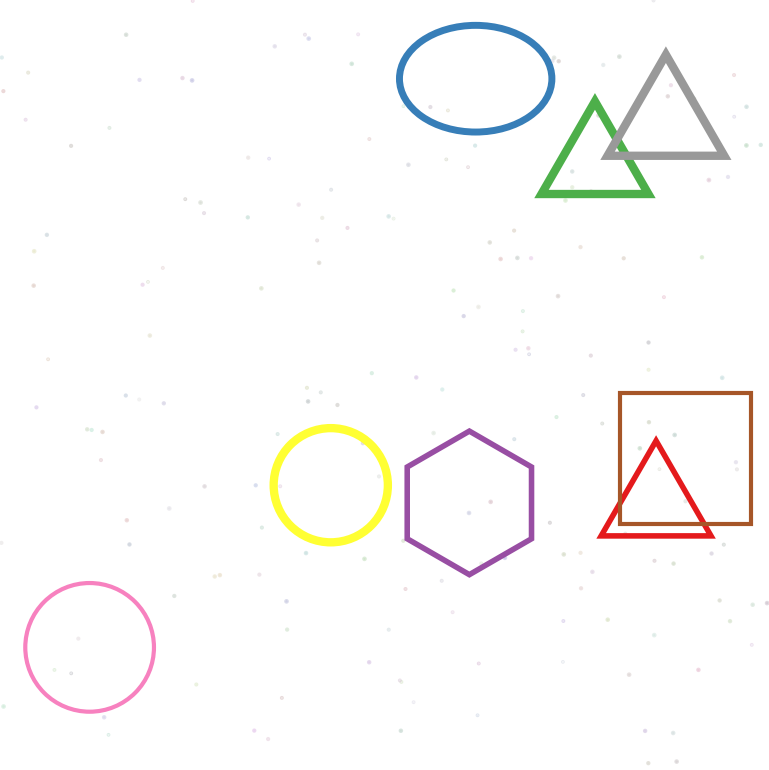[{"shape": "triangle", "thickness": 2, "radius": 0.41, "center": [0.852, 0.345]}, {"shape": "oval", "thickness": 2.5, "radius": 0.49, "center": [0.618, 0.898]}, {"shape": "triangle", "thickness": 3, "radius": 0.4, "center": [0.773, 0.788]}, {"shape": "hexagon", "thickness": 2, "radius": 0.47, "center": [0.61, 0.347]}, {"shape": "circle", "thickness": 3, "radius": 0.37, "center": [0.43, 0.37]}, {"shape": "square", "thickness": 1.5, "radius": 0.42, "center": [0.89, 0.405]}, {"shape": "circle", "thickness": 1.5, "radius": 0.42, "center": [0.116, 0.159]}, {"shape": "triangle", "thickness": 3, "radius": 0.44, "center": [0.865, 0.841]}]